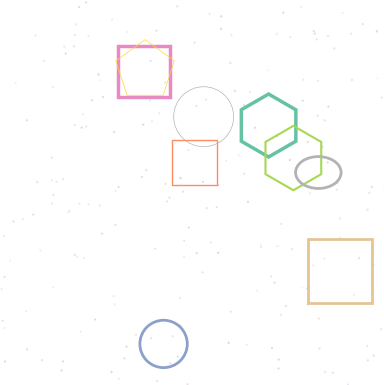[{"shape": "hexagon", "thickness": 2.5, "radius": 0.41, "center": [0.698, 0.674]}, {"shape": "square", "thickness": 1, "radius": 0.3, "center": [0.505, 0.578]}, {"shape": "circle", "thickness": 2, "radius": 0.31, "center": [0.425, 0.107]}, {"shape": "square", "thickness": 2.5, "radius": 0.33, "center": [0.374, 0.815]}, {"shape": "hexagon", "thickness": 1.5, "radius": 0.42, "center": [0.762, 0.589]}, {"shape": "pentagon", "thickness": 0.5, "radius": 0.4, "center": [0.377, 0.817]}, {"shape": "square", "thickness": 2, "radius": 0.42, "center": [0.884, 0.297]}, {"shape": "circle", "thickness": 0.5, "radius": 0.39, "center": [0.529, 0.697]}, {"shape": "oval", "thickness": 2, "radius": 0.3, "center": [0.827, 0.552]}]